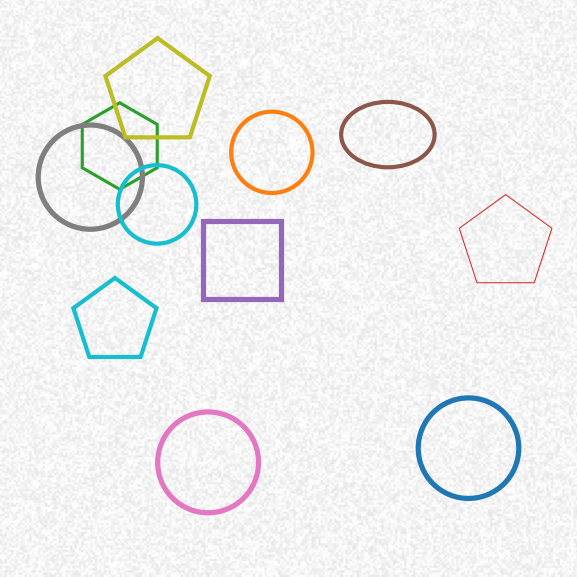[{"shape": "circle", "thickness": 2.5, "radius": 0.44, "center": [0.811, 0.223]}, {"shape": "circle", "thickness": 2, "radius": 0.35, "center": [0.471, 0.735]}, {"shape": "hexagon", "thickness": 1.5, "radius": 0.37, "center": [0.207, 0.746]}, {"shape": "pentagon", "thickness": 0.5, "radius": 0.42, "center": [0.876, 0.578]}, {"shape": "square", "thickness": 2.5, "radius": 0.34, "center": [0.419, 0.549]}, {"shape": "oval", "thickness": 2, "radius": 0.4, "center": [0.672, 0.766]}, {"shape": "circle", "thickness": 2.5, "radius": 0.44, "center": [0.36, 0.199]}, {"shape": "circle", "thickness": 2.5, "radius": 0.45, "center": [0.156, 0.692]}, {"shape": "pentagon", "thickness": 2, "radius": 0.47, "center": [0.273, 0.838]}, {"shape": "circle", "thickness": 2, "radius": 0.34, "center": [0.272, 0.645]}, {"shape": "pentagon", "thickness": 2, "radius": 0.38, "center": [0.199, 0.442]}]